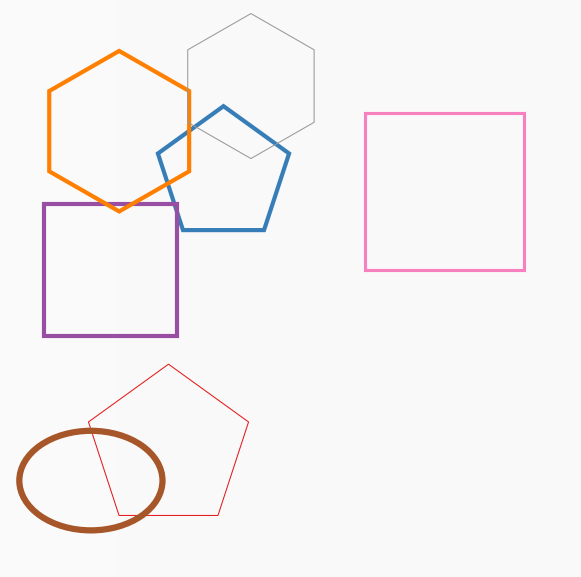[{"shape": "pentagon", "thickness": 0.5, "radius": 0.72, "center": [0.29, 0.224]}, {"shape": "pentagon", "thickness": 2, "radius": 0.59, "center": [0.385, 0.697]}, {"shape": "square", "thickness": 2, "radius": 0.57, "center": [0.19, 0.531]}, {"shape": "hexagon", "thickness": 2, "radius": 0.69, "center": [0.205, 0.772]}, {"shape": "oval", "thickness": 3, "radius": 0.62, "center": [0.156, 0.167]}, {"shape": "square", "thickness": 1.5, "radius": 0.68, "center": [0.765, 0.668]}, {"shape": "hexagon", "thickness": 0.5, "radius": 0.63, "center": [0.432, 0.85]}]